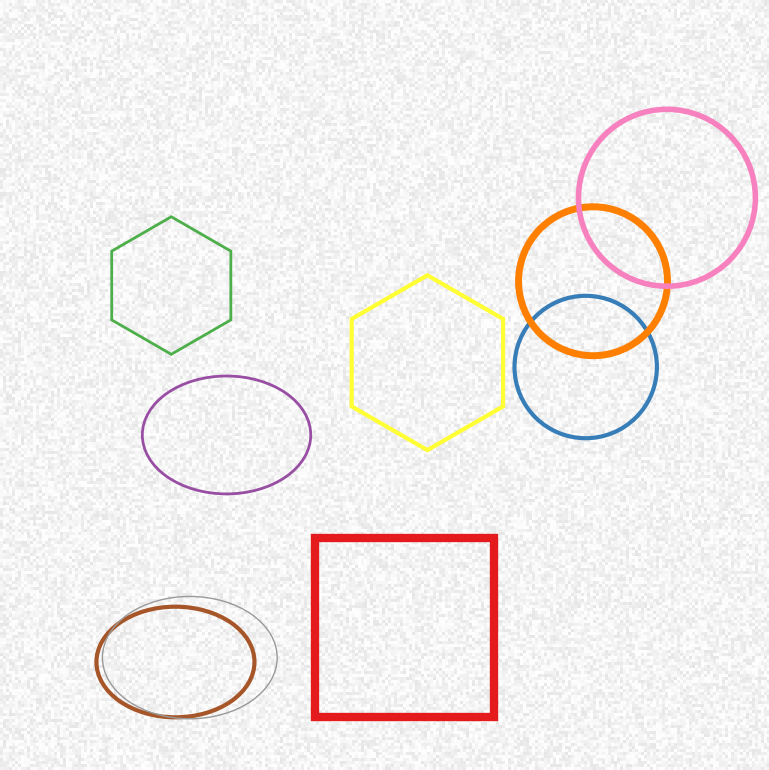[{"shape": "square", "thickness": 3, "radius": 0.58, "center": [0.526, 0.185]}, {"shape": "circle", "thickness": 1.5, "radius": 0.46, "center": [0.761, 0.523]}, {"shape": "hexagon", "thickness": 1, "radius": 0.45, "center": [0.222, 0.629]}, {"shape": "oval", "thickness": 1, "radius": 0.55, "center": [0.294, 0.435]}, {"shape": "circle", "thickness": 2.5, "radius": 0.48, "center": [0.77, 0.635]}, {"shape": "hexagon", "thickness": 1.5, "radius": 0.57, "center": [0.555, 0.529]}, {"shape": "oval", "thickness": 1.5, "radius": 0.51, "center": [0.228, 0.14]}, {"shape": "circle", "thickness": 2, "radius": 0.57, "center": [0.866, 0.743]}, {"shape": "oval", "thickness": 0.5, "radius": 0.57, "center": [0.246, 0.146]}]